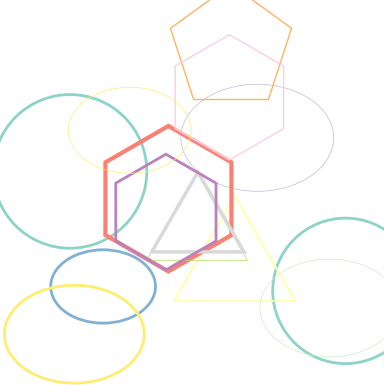[{"shape": "circle", "thickness": 2, "radius": 0.94, "center": [0.897, 0.244]}, {"shape": "circle", "thickness": 2, "radius": 1.0, "center": [0.182, 0.555]}, {"shape": "triangle", "thickness": 1.5, "radius": 0.91, "center": [0.609, 0.309]}, {"shape": "oval", "thickness": 0.5, "radius": 0.99, "center": [0.668, 0.642]}, {"shape": "hexagon", "thickness": 3, "radius": 0.94, "center": [0.437, 0.484]}, {"shape": "oval", "thickness": 2, "radius": 0.68, "center": [0.268, 0.256]}, {"shape": "pentagon", "thickness": 1, "radius": 0.83, "center": [0.6, 0.875]}, {"shape": "triangle", "thickness": 0.5, "radius": 0.76, "center": [0.512, 0.399]}, {"shape": "hexagon", "thickness": 1, "radius": 0.81, "center": [0.596, 0.747]}, {"shape": "triangle", "thickness": 2.5, "radius": 0.69, "center": [0.514, 0.415]}, {"shape": "hexagon", "thickness": 2, "radius": 0.75, "center": [0.431, 0.449]}, {"shape": "oval", "thickness": 0.5, "radius": 0.91, "center": [0.856, 0.2]}, {"shape": "oval", "thickness": 0.5, "radius": 0.8, "center": [0.337, 0.662]}, {"shape": "oval", "thickness": 2, "radius": 0.91, "center": [0.193, 0.132]}]